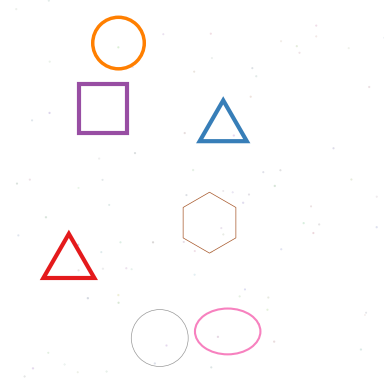[{"shape": "triangle", "thickness": 3, "radius": 0.38, "center": [0.179, 0.316]}, {"shape": "triangle", "thickness": 3, "radius": 0.35, "center": [0.58, 0.669]}, {"shape": "square", "thickness": 3, "radius": 0.32, "center": [0.268, 0.718]}, {"shape": "circle", "thickness": 2.5, "radius": 0.33, "center": [0.308, 0.888]}, {"shape": "hexagon", "thickness": 0.5, "radius": 0.4, "center": [0.544, 0.422]}, {"shape": "oval", "thickness": 1.5, "radius": 0.43, "center": [0.591, 0.139]}, {"shape": "circle", "thickness": 0.5, "radius": 0.37, "center": [0.415, 0.122]}]